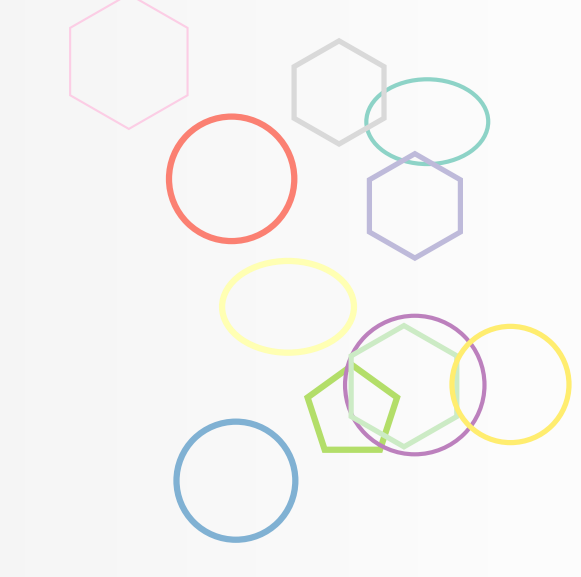[{"shape": "oval", "thickness": 2, "radius": 0.52, "center": [0.735, 0.788]}, {"shape": "oval", "thickness": 3, "radius": 0.57, "center": [0.496, 0.468]}, {"shape": "hexagon", "thickness": 2.5, "radius": 0.45, "center": [0.714, 0.643]}, {"shape": "circle", "thickness": 3, "radius": 0.54, "center": [0.399, 0.689]}, {"shape": "circle", "thickness": 3, "radius": 0.51, "center": [0.406, 0.167]}, {"shape": "pentagon", "thickness": 3, "radius": 0.4, "center": [0.606, 0.286]}, {"shape": "hexagon", "thickness": 1, "radius": 0.58, "center": [0.222, 0.893]}, {"shape": "hexagon", "thickness": 2.5, "radius": 0.45, "center": [0.583, 0.839]}, {"shape": "circle", "thickness": 2, "radius": 0.6, "center": [0.714, 0.332]}, {"shape": "hexagon", "thickness": 2.5, "radius": 0.52, "center": [0.695, 0.33]}, {"shape": "circle", "thickness": 2.5, "radius": 0.5, "center": [0.878, 0.333]}]